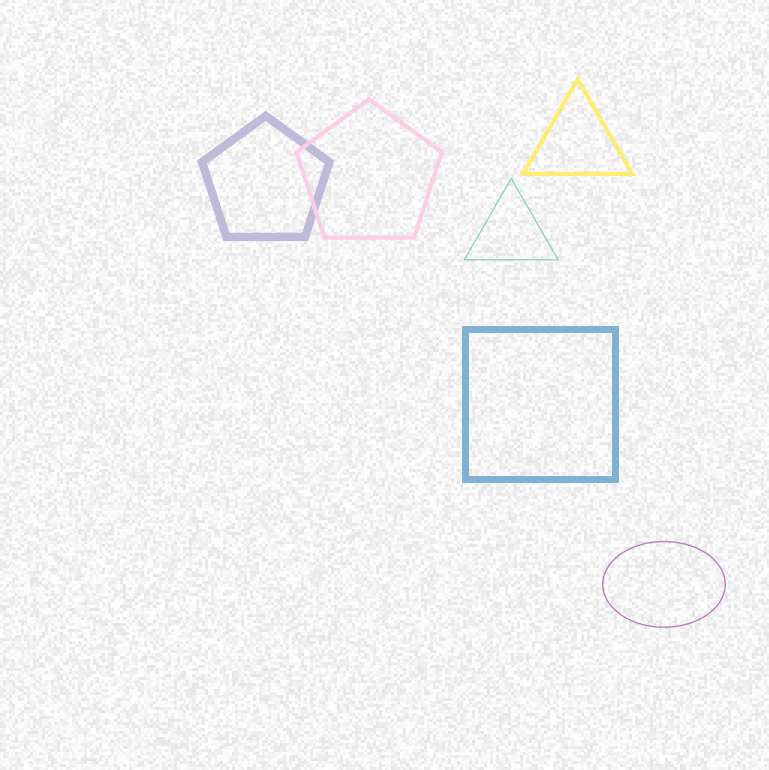[{"shape": "triangle", "thickness": 0.5, "radius": 0.35, "center": [0.664, 0.698]}, {"shape": "pentagon", "thickness": 3, "radius": 0.43, "center": [0.345, 0.763]}, {"shape": "square", "thickness": 2.5, "radius": 0.49, "center": [0.701, 0.475]}, {"shape": "pentagon", "thickness": 1.5, "radius": 0.5, "center": [0.479, 0.772]}, {"shape": "oval", "thickness": 0.5, "radius": 0.4, "center": [0.862, 0.241]}, {"shape": "triangle", "thickness": 1.5, "radius": 0.41, "center": [0.75, 0.815]}]